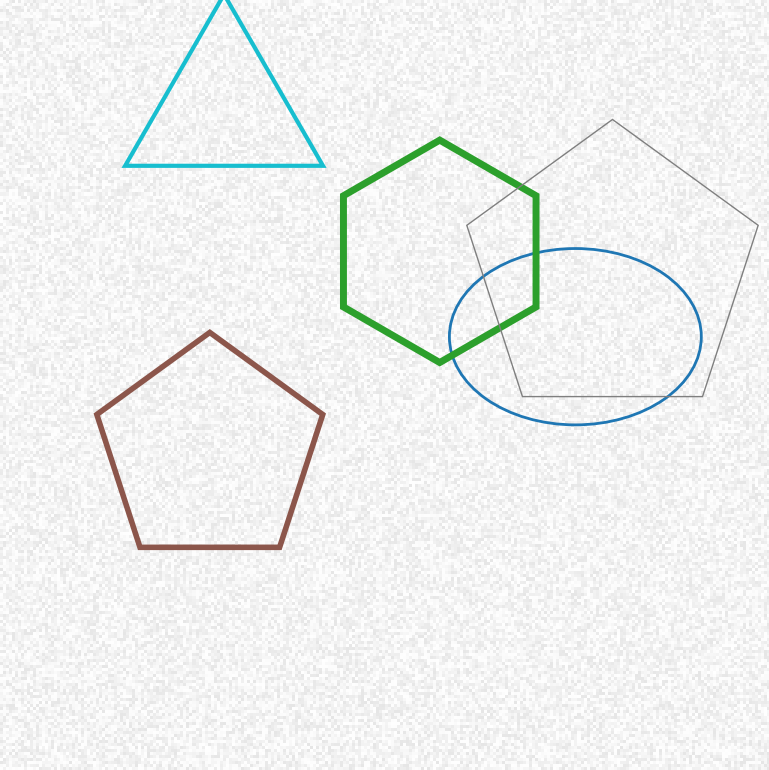[{"shape": "oval", "thickness": 1, "radius": 0.82, "center": [0.747, 0.563]}, {"shape": "hexagon", "thickness": 2.5, "radius": 0.72, "center": [0.571, 0.674]}, {"shape": "pentagon", "thickness": 2, "radius": 0.77, "center": [0.272, 0.414]}, {"shape": "pentagon", "thickness": 0.5, "radius": 0.99, "center": [0.795, 0.646]}, {"shape": "triangle", "thickness": 1.5, "radius": 0.74, "center": [0.291, 0.859]}]